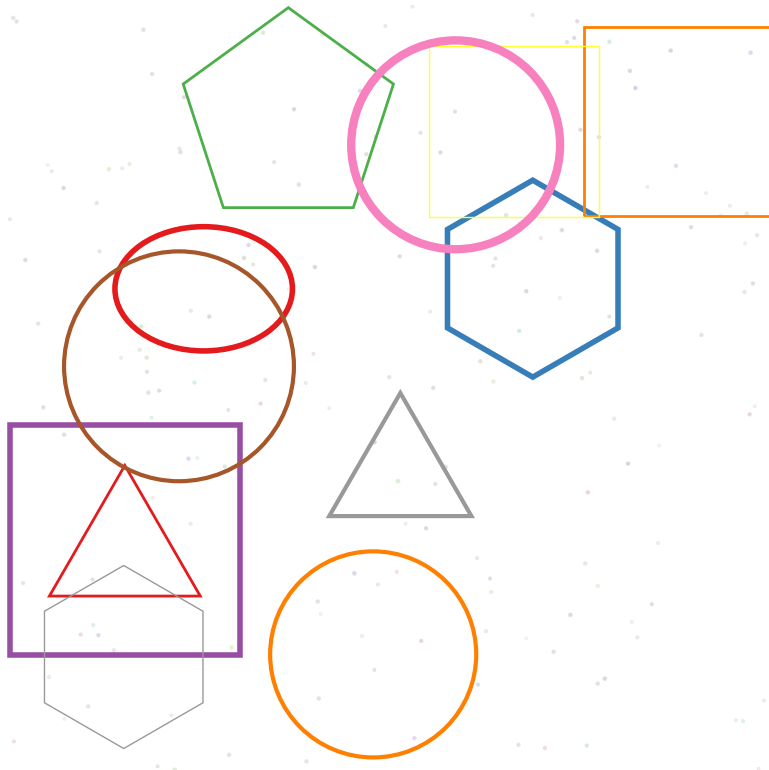[{"shape": "triangle", "thickness": 1, "radius": 0.57, "center": [0.162, 0.282]}, {"shape": "oval", "thickness": 2, "radius": 0.58, "center": [0.265, 0.625]}, {"shape": "hexagon", "thickness": 2, "radius": 0.64, "center": [0.692, 0.638]}, {"shape": "pentagon", "thickness": 1, "radius": 0.72, "center": [0.374, 0.846]}, {"shape": "square", "thickness": 2, "radius": 0.75, "center": [0.162, 0.298]}, {"shape": "square", "thickness": 1, "radius": 0.62, "center": [0.881, 0.842]}, {"shape": "circle", "thickness": 1.5, "radius": 0.67, "center": [0.485, 0.15]}, {"shape": "square", "thickness": 0.5, "radius": 0.55, "center": [0.667, 0.829]}, {"shape": "circle", "thickness": 1.5, "radius": 0.75, "center": [0.232, 0.524]}, {"shape": "circle", "thickness": 3, "radius": 0.68, "center": [0.592, 0.812]}, {"shape": "hexagon", "thickness": 0.5, "radius": 0.59, "center": [0.161, 0.147]}, {"shape": "triangle", "thickness": 1.5, "radius": 0.53, "center": [0.52, 0.383]}]